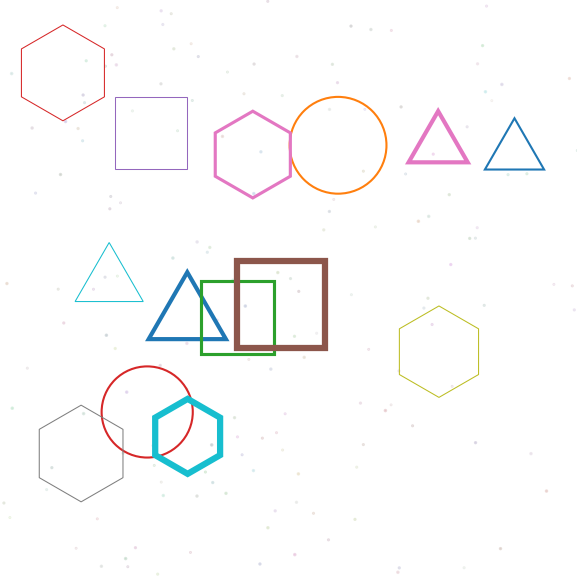[{"shape": "triangle", "thickness": 1, "radius": 0.3, "center": [0.891, 0.735]}, {"shape": "triangle", "thickness": 2, "radius": 0.39, "center": [0.324, 0.451]}, {"shape": "circle", "thickness": 1, "radius": 0.42, "center": [0.585, 0.748]}, {"shape": "square", "thickness": 1.5, "radius": 0.32, "center": [0.412, 0.449]}, {"shape": "hexagon", "thickness": 0.5, "radius": 0.41, "center": [0.109, 0.873]}, {"shape": "circle", "thickness": 1, "radius": 0.39, "center": [0.255, 0.286]}, {"shape": "square", "thickness": 0.5, "radius": 0.31, "center": [0.262, 0.768]}, {"shape": "square", "thickness": 3, "radius": 0.38, "center": [0.487, 0.472]}, {"shape": "triangle", "thickness": 2, "radius": 0.3, "center": [0.759, 0.748]}, {"shape": "hexagon", "thickness": 1.5, "radius": 0.38, "center": [0.438, 0.731]}, {"shape": "hexagon", "thickness": 0.5, "radius": 0.42, "center": [0.14, 0.214]}, {"shape": "hexagon", "thickness": 0.5, "radius": 0.4, "center": [0.76, 0.39]}, {"shape": "hexagon", "thickness": 3, "radius": 0.32, "center": [0.325, 0.244]}, {"shape": "triangle", "thickness": 0.5, "radius": 0.34, "center": [0.189, 0.511]}]